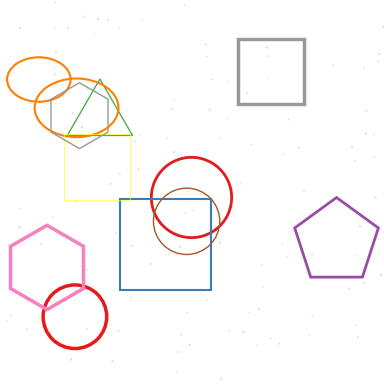[{"shape": "circle", "thickness": 2, "radius": 0.52, "center": [0.497, 0.487]}, {"shape": "circle", "thickness": 2.5, "radius": 0.41, "center": [0.195, 0.177]}, {"shape": "square", "thickness": 1.5, "radius": 0.59, "center": [0.43, 0.365]}, {"shape": "triangle", "thickness": 1, "radius": 0.49, "center": [0.259, 0.697]}, {"shape": "pentagon", "thickness": 2, "radius": 0.57, "center": [0.874, 0.373]}, {"shape": "oval", "thickness": 1.5, "radius": 0.54, "center": [0.199, 0.72]}, {"shape": "oval", "thickness": 1.5, "radius": 0.41, "center": [0.101, 0.793]}, {"shape": "square", "thickness": 0.5, "radius": 0.43, "center": [0.251, 0.565]}, {"shape": "circle", "thickness": 1, "radius": 0.43, "center": [0.485, 0.425]}, {"shape": "hexagon", "thickness": 2.5, "radius": 0.55, "center": [0.122, 0.305]}, {"shape": "square", "thickness": 2.5, "radius": 0.43, "center": [0.703, 0.815]}, {"shape": "hexagon", "thickness": 1, "radius": 0.43, "center": [0.207, 0.7]}]